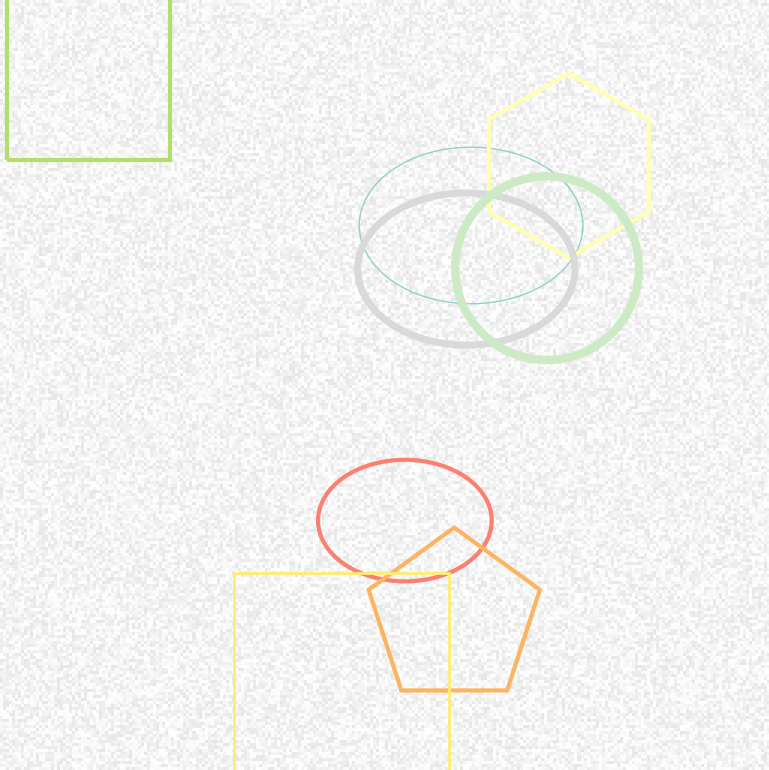[{"shape": "oval", "thickness": 0.5, "radius": 0.73, "center": [0.612, 0.707]}, {"shape": "hexagon", "thickness": 1.5, "radius": 0.6, "center": [0.739, 0.785]}, {"shape": "oval", "thickness": 1.5, "radius": 0.56, "center": [0.526, 0.324]}, {"shape": "pentagon", "thickness": 1.5, "radius": 0.58, "center": [0.59, 0.198]}, {"shape": "square", "thickness": 1.5, "radius": 0.53, "center": [0.115, 0.898]}, {"shape": "oval", "thickness": 2.5, "radius": 0.71, "center": [0.606, 0.651]}, {"shape": "circle", "thickness": 3, "radius": 0.6, "center": [0.71, 0.652]}, {"shape": "square", "thickness": 1, "radius": 0.7, "center": [0.444, 0.116]}]